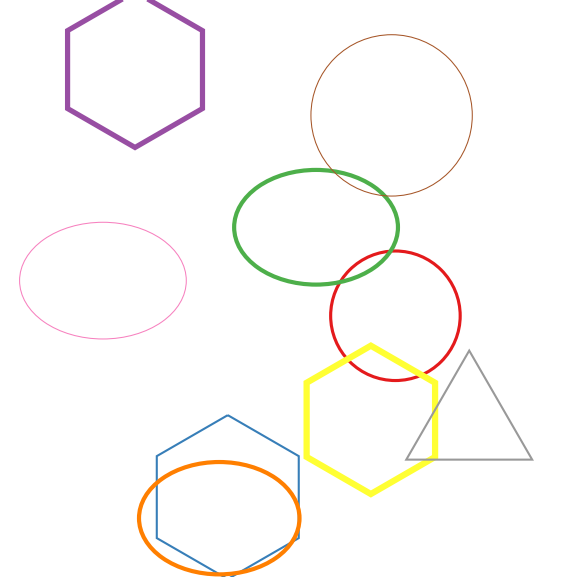[{"shape": "circle", "thickness": 1.5, "radius": 0.56, "center": [0.685, 0.452]}, {"shape": "hexagon", "thickness": 1, "radius": 0.71, "center": [0.394, 0.138]}, {"shape": "oval", "thickness": 2, "radius": 0.71, "center": [0.547, 0.606]}, {"shape": "hexagon", "thickness": 2.5, "radius": 0.67, "center": [0.234, 0.879]}, {"shape": "oval", "thickness": 2, "radius": 0.69, "center": [0.38, 0.102]}, {"shape": "hexagon", "thickness": 3, "radius": 0.64, "center": [0.642, 0.272]}, {"shape": "circle", "thickness": 0.5, "radius": 0.7, "center": [0.678, 0.799]}, {"shape": "oval", "thickness": 0.5, "radius": 0.72, "center": [0.178, 0.513]}, {"shape": "triangle", "thickness": 1, "radius": 0.63, "center": [0.813, 0.266]}]